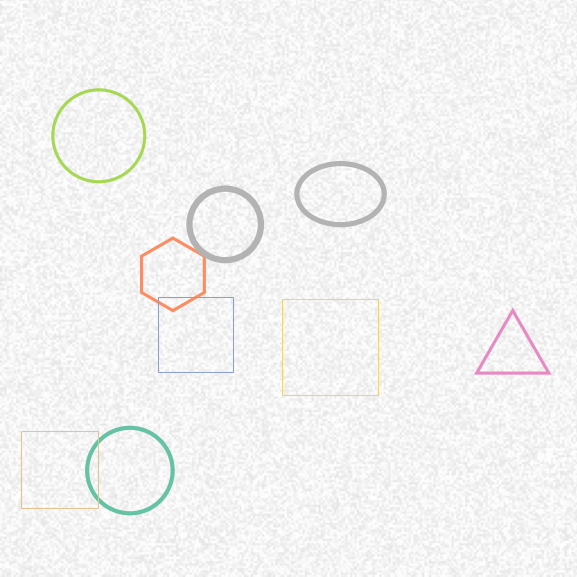[{"shape": "circle", "thickness": 2, "radius": 0.37, "center": [0.225, 0.184]}, {"shape": "hexagon", "thickness": 1.5, "radius": 0.31, "center": [0.299, 0.524]}, {"shape": "square", "thickness": 0.5, "radius": 0.33, "center": [0.338, 0.419]}, {"shape": "triangle", "thickness": 1.5, "radius": 0.36, "center": [0.888, 0.389]}, {"shape": "circle", "thickness": 1.5, "radius": 0.4, "center": [0.171, 0.764]}, {"shape": "square", "thickness": 0.5, "radius": 0.42, "center": [0.571, 0.398]}, {"shape": "square", "thickness": 0.5, "radius": 0.33, "center": [0.103, 0.185]}, {"shape": "oval", "thickness": 2.5, "radius": 0.38, "center": [0.59, 0.663]}, {"shape": "circle", "thickness": 3, "radius": 0.31, "center": [0.39, 0.611]}]